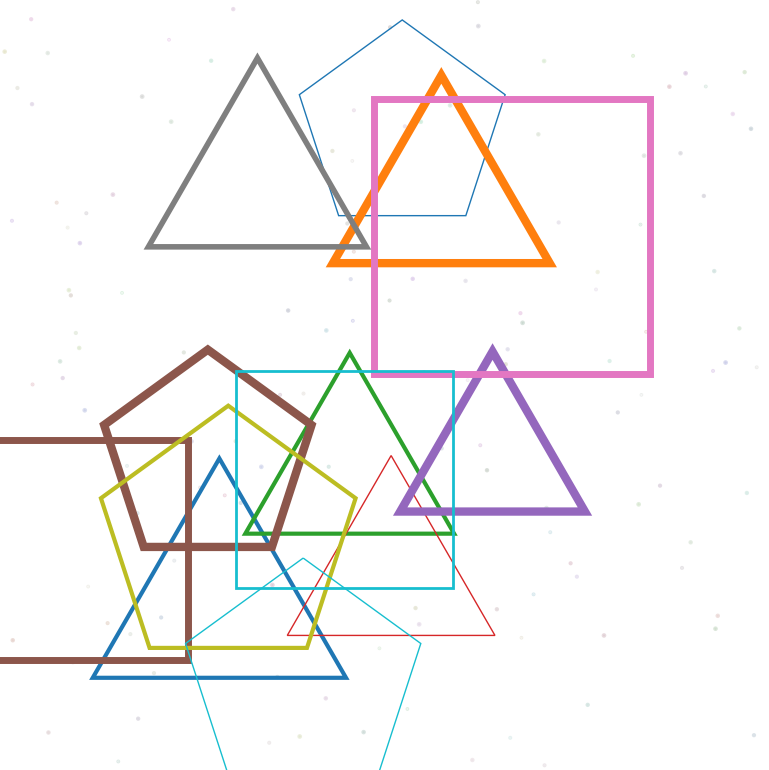[{"shape": "pentagon", "thickness": 0.5, "radius": 0.7, "center": [0.522, 0.834]}, {"shape": "triangle", "thickness": 1.5, "radius": 0.95, "center": [0.285, 0.215]}, {"shape": "triangle", "thickness": 3, "radius": 0.81, "center": [0.573, 0.74]}, {"shape": "triangle", "thickness": 1.5, "radius": 0.78, "center": [0.454, 0.385]}, {"shape": "triangle", "thickness": 0.5, "radius": 0.78, "center": [0.508, 0.253]}, {"shape": "triangle", "thickness": 3, "radius": 0.69, "center": [0.64, 0.405]}, {"shape": "square", "thickness": 2.5, "radius": 0.71, "center": [0.101, 0.285]}, {"shape": "pentagon", "thickness": 3, "radius": 0.71, "center": [0.27, 0.404]}, {"shape": "square", "thickness": 2.5, "radius": 0.9, "center": [0.665, 0.693]}, {"shape": "triangle", "thickness": 2, "radius": 0.82, "center": [0.334, 0.761]}, {"shape": "pentagon", "thickness": 1.5, "radius": 0.87, "center": [0.296, 0.299]}, {"shape": "pentagon", "thickness": 0.5, "radius": 0.8, "center": [0.394, 0.115]}, {"shape": "square", "thickness": 1, "radius": 0.71, "center": [0.448, 0.377]}]